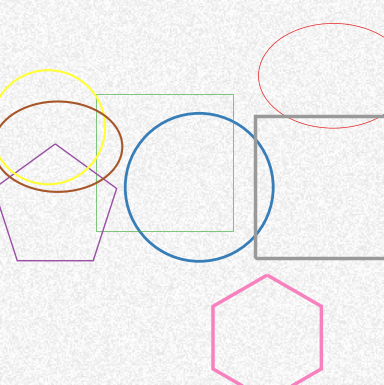[{"shape": "oval", "thickness": 0.5, "radius": 0.97, "center": [0.866, 0.803]}, {"shape": "circle", "thickness": 2, "radius": 0.96, "center": [0.517, 0.513]}, {"shape": "square", "thickness": 0.5, "radius": 0.89, "center": [0.428, 0.578]}, {"shape": "pentagon", "thickness": 1, "radius": 0.84, "center": [0.144, 0.459]}, {"shape": "circle", "thickness": 1.5, "radius": 0.74, "center": [0.125, 0.67]}, {"shape": "oval", "thickness": 1.5, "radius": 0.84, "center": [0.15, 0.619]}, {"shape": "hexagon", "thickness": 2.5, "radius": 0.81, "center": [0.694, 0.123]}, {"shape": "square", "thickness": 2.5, "radius": 0.92, "center": [0.846, 0.514]}]